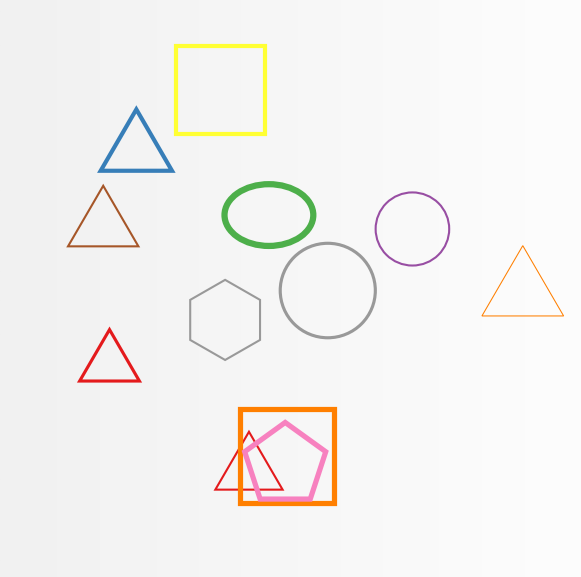[{"shape": "triangle", "thickness": 1, "radius": 0.33, "center": [0.428, 0.185]}, {"shape": "triangle", "thickness": 1.5, "radius": 0.3, "center": [0.188, 0.369]}, {"shape": "triangle", "thickness": 2, "radius": 0.35, "center": [0.235, 0.739]}, {"shape": "oval", "thickness": 3, "radius": 0.38, "center": [0.463, 0.627]}, {"shape": "circle", "thickness": 1, "radius": 0.32, "center": [0.71, 0.603]}, {"shape": "square", "thickness": 2.5, "radius": 0.41, "center": [0.494, 0.209]}, {"shape": "triangle", "thickness": 0.5, "radius": 0.41, "center": [0.899, 0.493]}, {"shape": "square", "thickness": 2, "radius": 0.38, "center": [0.379, 0.843]}, {"shape": "triangle", "thickness": 1, "radius": 0.35, "center": [0.178, 0.608]}, {"shape": "pentagon", "thickness": 2.5, "radius": 0.37, "center": [0.491, 0.194]}, {"shape": "circle", "thickness": 1.5, "radius": 0.41, "center": [0.564, 0.496]}, {"shape": "hexagon", "thickness": 1, "radius": 0.35, "center": [0.387, 0.445]}]